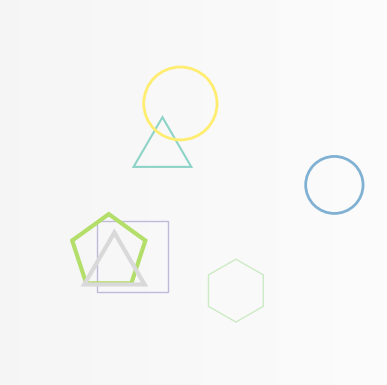[{"shape": "triangle", "thickness": 1.5, "radius": 0.43, "center": [0.419, 0.61]}, {"shape": "square", "thickness": 1, "radius": 0.46, "center": [0.341, 0.335]}, {"shape": "circle", "thickness": 2, "radius": 0.37, "center": [0.863, 0.52]}, {"shape": "pentagon", "thickness": 3, "radius": 0.5, "center": [0.281, 0.345]}, {"shape": "triangle", "thickness": 3, "radius": 0.45, "center": [0.295, 0.306]}, {"shape": "hexagon", "thickness": 1, "radius": 0.41, "center": [0.609, 0.245]}, {"shape": "circle", "thickness": 2, "radius": 0.47, "center": [0.466, 0.731]}]